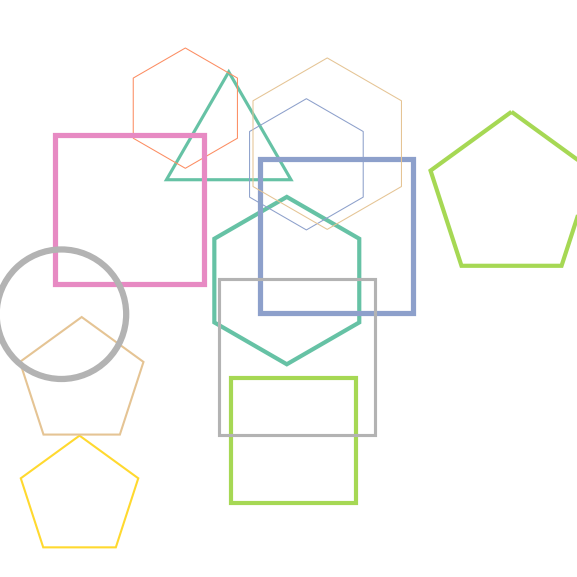[{"shape": "triangle", "thickness": 1.5, "radius": 0.62, "center": [0.396, 0.75]}, {"shape": "hexagon", "thickness": 2, "radius": 0.72, "center": [0.497, 0.513]}, {"shape": "hexagon", "thickness": 0.5, "radius": 0.52, "center": [0.321, 0.812]}, {"shape": "hexagon", "thickness": 0.5, "radius": 0.57, "center": [0.531, 0.715]}, {"shape": "square", "thickness": 2.5, "radius": 0.67, "center": [0.583, 0.591]}, {"shape": "square", "thickness": 2.5, "radius": 0.65, "center": [0.225, 0.637]}, {"shape": "pentagon", "thickness": 2, "radius": 0.74, "center": [0.886, 0.658]}, {"shape": "square", "thickness": 2, "radius": 0.54, "center": [0.508, 0.237]}, {"shape": "pentagon", "thickness": 1, "radius": 0.53, "center": [0.138, 0.138]}, {"shape": "hexagon", "thickness": 0.5, "radius": 0.74, "center": [0.567, 0.75]}, {"shape": "pentagon", "thickness": 1, "radius": 0.56, "center": [0.141, 0.338]}, {"shape": "circle", "thickness": 3, "radius": 0.56, "center": [0.106, 0.455]}, {"shape": "square", "thickness": 1.5, "radius": 0.67, "center": [0.514, 0.381]}]